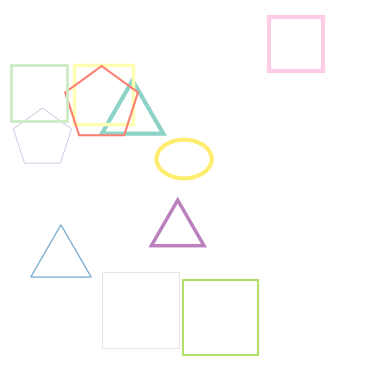[{"shape": "triangle", "thickness": 3, "radius": 0.46, "center": [0.344, 0.699]}, {"shape": "square", "thickness": 2.5, "radius": 0.38, "center": [0.269, 0.755]}, {"shape": "pentagon", "thickness": 0.5, "radius": 0.4, "center": [0.11, 0.64]}, {"shape": "pentagon", "thickness": 1.5, "radius": 0.5, "center": [0.264, 0.729]}, {"shape": "triangle", "thickness": 1, "radius": 0.45, "center": [0.158, 0.326]}, {"shape": "square", "thickness": 1.5, "radius": 0.48, "center": [0.573, 0.176]}, {"shape": "square", "thickness": 3, "radius": 0.35, "center": [0.77, 0.885]}, {"shape": "square", "thickness": 0.5, "radius": 0.5, "center": [0.365, 0.195]}, {"shape": "triangle", "thickness": 2.5, "radius": 0.39, "center": [0.462, 0.401]}, {"shape": "square", "thickness": 2, "radius": 0.37, "center": [0.102, 0.758]}, {"shape": "oval", "thickness": 3, "radius": 0.36, "center": [0.478, 0.587]}]